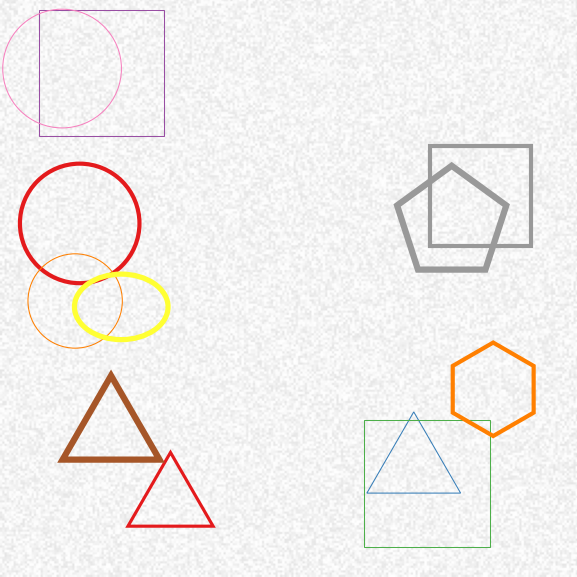[{"shape": "circle", "thickness": 2, "radius": 0.52, "center": [0.138, 0.612]}, {"shape": "triangle", "thickness": 1.5, "radius": 0.43, "center": [0.295, 0.131]}, {"shape": "triangle", "thickness": 0.5, "radius": 0.47, "center": [0.716, 0.192]}, {"shape": "square", "thickness": 0.5, "radius": 0.55, "center": [0.739, 0.162]}, {"shape": "square", "thickness": 0.5, "radius": 0.54, "center": [0.176, 0.872]}, {"shape": "hexagon", "thickness": 2, "radius": 0.4, "center": [0.854, 0.325]}, {"shape": "circle", "thickness": 0.5, "radius": 0.41, "center": [0.13, 0.478]}, {"shape": "oval", "thickness": 2.5, "radius": 0.41, "center": [0.21, 0.468]}, {"shape": "triangle", "thickness": 3, "radius": 0.48, "center": [0.192, 0.252]}, {"shape": "circle", "thickness": 0.5, "radius": 0.51, "center": [0.108, 0.88]}, {"shape": "square", "thickness": 2, "radius": 0.44, "center": [0.832, 0.66]}, {"shape": "pentagon", "thickness": 3, "radius": 0.5, "center": [0.782, 0.613]}]